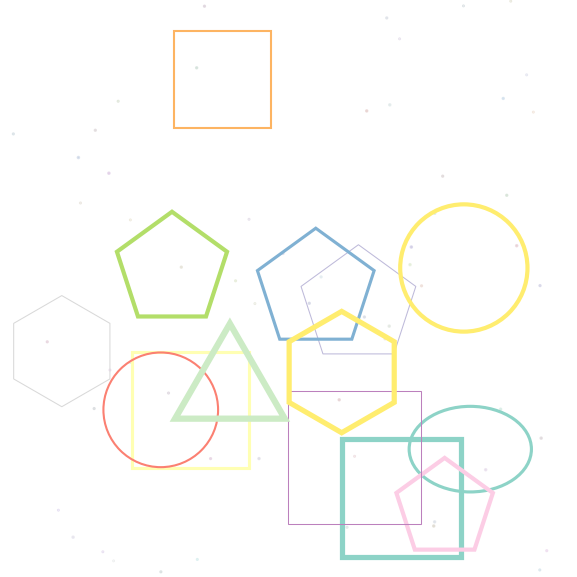[{"shape": "square", "thickness": 2.5, "radius": 0.51, "center": [0.695, 0.136]}, {"shape": "oval", "thickness": 1.5, "radius": 0.53, "center": [0.814, 0.221]}, {"shape": "square", "thickness": 1.5, "radius": 0.5, "center": [0.33, 0.289]}, {"shape": "pentagon", "thickness": 0.5, "radius": 0.52, "center": [0.621, 0.471]}, {"shape": "circle", "thickness": 1, "radius": 0.5, "center": [0.278, 0.289]}, {"shape": "pentagon", "thickness": 1.5, "radius": 0.53, "center": [0.547, 0.498]}, {"shape": "square", "thickness": 1, "radius": 0.42, "center": [0.385, 0.862]}, {"shape": "pentagon", "thickness": 2, "radius": 0.5, "center": [0.298, 0.532]}, {"shape": "pentagon", "thickness": 2, "radius": 0.44, "center": [0.77, 0.118]}, {"shape": "hexagon", "thickness": 0.5, "radius": 0.48, "center": [0.107, 0.391]}, {"shape": "square", "thickness": 0.5, "radius": 0.57, "center": [0.614, 0.207]}, {"shape": "triangle", "thickness": 3, "radius": 0.55, "center": [0.398, 0.329]}, {"shape": "hexagon", "thickness": 2.5, "radius": 0.53, "center": [0.592, 0.355]}, {"shape": "circle", "thickness": 2, "radius": 0.55, "center": [0.803, 0.535]}]